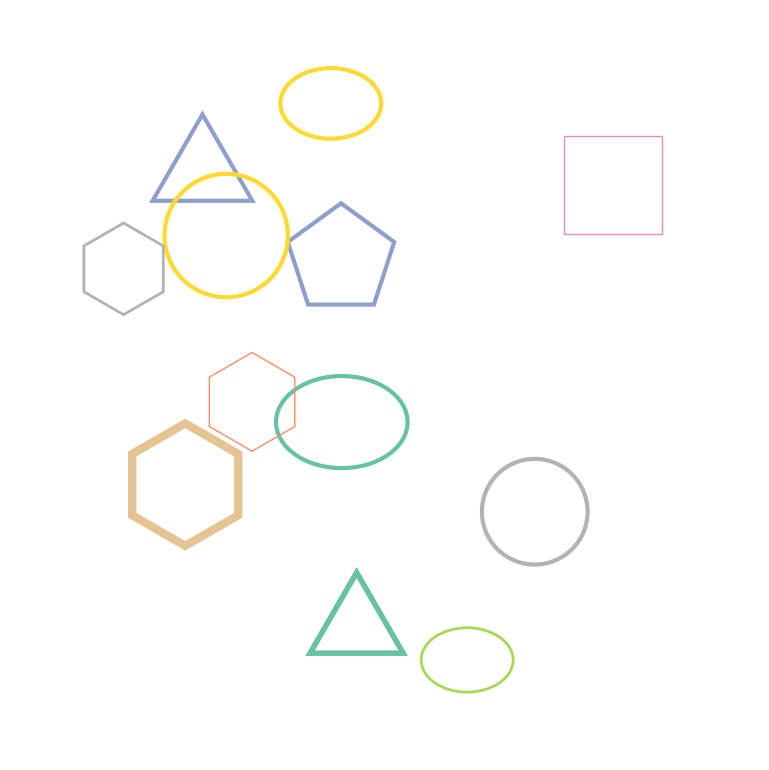[{"shape": "oval", "thickness": 1.5, "radius": 0.43, "center": [0.444, 0.452]}, {"shape": "triangle", "thickness": 2, "radius": 0.35, "center": [0.463, 0.187]}, {"shape": "hexagon", "thickness": 0.5, "radius": 0.32, "center": [0.327, 0.478]}, {"shape": "pentagon", "thickness": 1.5, "radius": 0.36, "center": [0.443, 0.663]}, {"shape": "triangle", "thickness": 1.5, "radius": 0.37, "center": [0.263, 0.777]}, {"shape": "square", "thickness": 0.5, "radius": 0.32, "center": [0.796, 0.76]}, {"shape": "oval", "thickness": 1, "radius": 0.3, "center": [0.607, 0.143]}, {"shape": "circle", "thickness": 1.5, "radius": 0.4, "center": [0.294, 0.694]}, {"shape": "oval", "thickness": 1.5, "radius": 0.33, "center": [0.43, 0.866]}, {"shape": "hexagon", "thickness": 3, "radius": 0.4, "center": [0.241, 0.371]}, {"shape": "circle", "thickness": 1.5, "radius": 0.34, "center": [0.694, 0.335]}, {"shape": "hexagon", "thickness": 1, "radius": 0.3, "center": [0.161, 0.651]}]